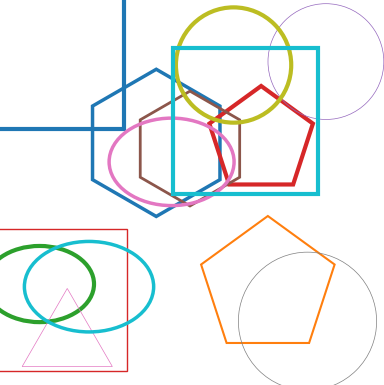[{"shape": "hexagon", "thickness": 2.5, "radius": 0.96, "center": [0.406, 0.629]}, {"shape": "square", "thickness": 3, "radius": 0.88, "center": [0.146, 0.84]}, {"shape": "pentagon", "thickness": 1.5, "radius": 0.91, "center": [0.696, 0.257]}, {"shape": "oval", "thickness": 3, "radius": 0.71, "center": [0.103, 0.262]}, {"shape": "square", "thickness": 1, "radius": 0.92, "center": [0.145, 0.222]}, {"shape": "pentagon", "thickness": 3, "radius": 0.71, "center": [0.678, 0.635]}, {"shape": "circle", "thickness": 0.5, "radius": 0.75, "center": [0.846, 0.84]}, {"shape": "hexagon", "thickness": 2, "radius": 0.75, "center": [0.493, 0.614]}, {"shape": "triangle", "thickness": 0.5, "radius": 0.68, "center": [0.175, 0.116]}, {"shape": "oval", "thickness": 2.5, "radius": 0.81, "center": [0.446, 0.58]}, {"shape": "circle", "thickness": 0.5, "radius": 0.9, "center": [0.799, 0.165]}, {"shape": "circle", "thickness": 3, "radius": 0.75, "center": [0.607, 0.831]}, {"shape": "square", "thickness": 3, "radius": 0.95, "center": [0.638, 0.685]}, {"shape": "oval", "thickness": 2.5, "radius": 0.84, "center": [0.231, 0.255]}]